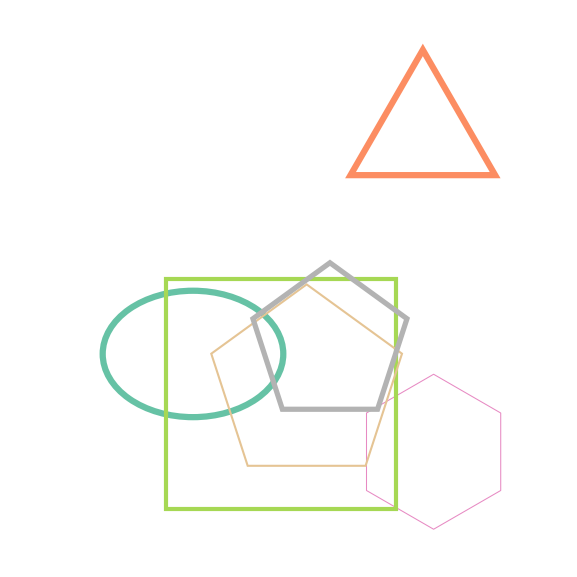[{"shape": "oval", "thickness": 3, "radius": 0.78, "center": [0.334, 0.386]}, {"shape": "triangle", "thickness": 3, "radius": 0.72, "center": [0.732, 0.768]}, {"shape": "hexagon", "thickness": 0.5, "radius": 0.67, "center": [0.751, 0.217]}, {"shape": "square", "thickness": 2, "radius": 0.99, "center": [0.486, 0.317]}, {"shape": "pentagon", "thickness": 1, "radius": 0.87, "center": [0.531, 0.333]}, {"shape": "pentagon", "thickness": 2.5, "radius": 0.7, "center": [0.571, 0.404]}]